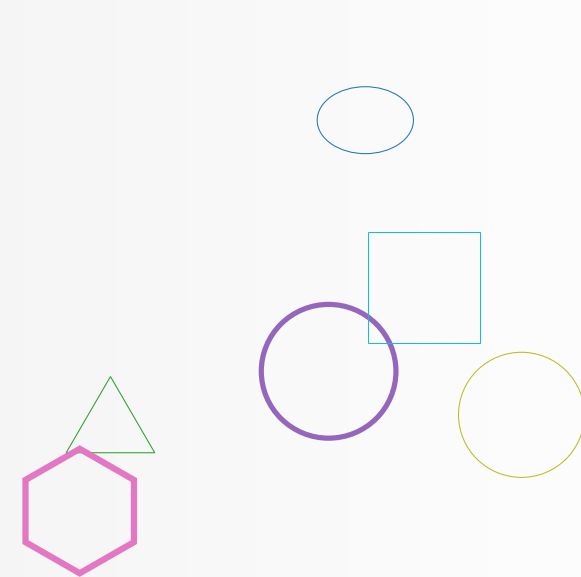[{"shape": "oval", "thickness": 0.5, "radius": 0.41, "center": [0.628, 0.791]}, {"shape": "triangle", "thickness": 0.5, "radius": 0.44, "center": [0.19, 0.259]}, {"shape": "circle", "thickness": 2.5, "radius": 0.58, "center": [0.565, 0.356]}, {"shape": "hexagon", "thickness": 3, "radius": 0.54, "center": [0.137, 0.114]}, {"shape": "circle", "thickness": 0.5, "radius": 0.54, "center": [0.897, 0.281]}, {"shape": "square", "thickness": 0.5, "radius": 0.48, "center": [0.729, 0.502]}]